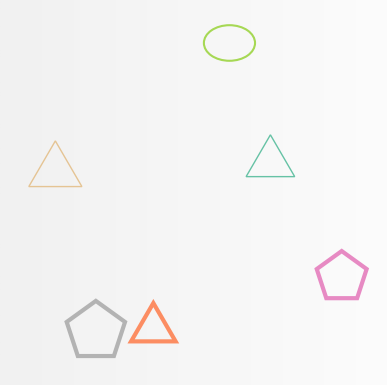[{"shape": "triangle", "thickness": 1, "radius": 0.36, "center": [0.698, 0.577]}, {"shape": "triangle", "thickness": 3, "radius": 0.33, "center": [0.396, 0.146]}, {"shape": "pentagon", "thickness": 3, "radius": 0.34, "center": [0.882, 0.28]}, {"shape": "oval", "thickness": 1.5, "radius": 0.33, "center": [0.592, 0.888]}, {"shape": "triangle", "thickness": 1, "radius": 0.4, "center": [0.143, 0.555]}, {"shape": "pentagon", "thickness": 3, "radius": 0.4, "center": [0.247, 0.139]}]